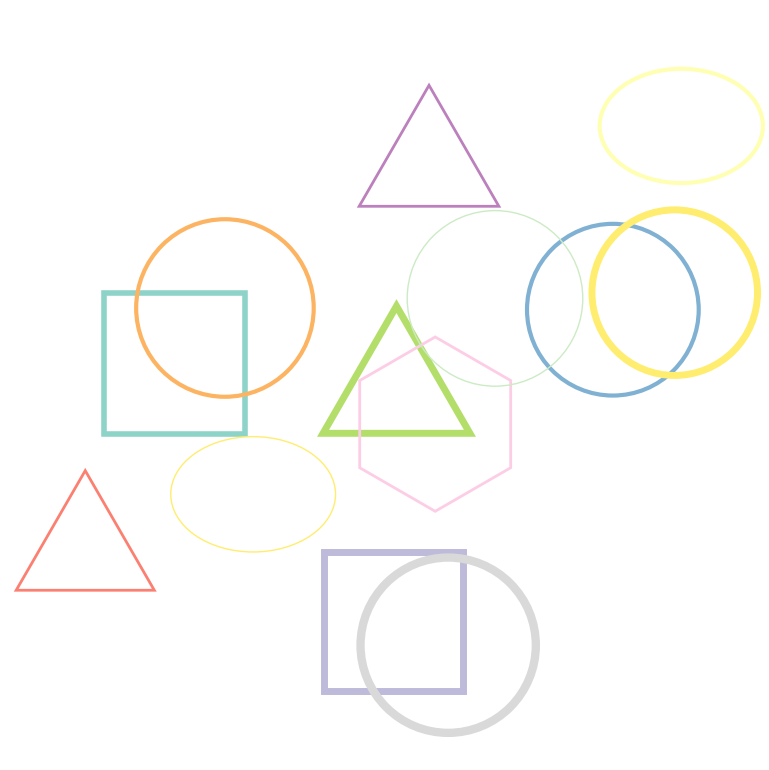[{"shape": "square", "thickness": 2, "radius": 0.46, "center": [0.227, 0.528]}, {"shape": "oval", "thickness": 1.5, "radius": 0.53, "center": [0.885, 0.836]}, {"shape": "square", "thickness": 2.5, "radius": 0.45, "center": [0.511, 0.193]}, {"shape": "triangle", "thickness": 1, "radius": 0.52, "center": [0.111, 0.285]}, {"shape": "circle", "thickness": 1.5, "radius": 0.56, "center": [0.796, 0.598]}, {"shape": "circle", "thickness": 1.5, "radius": 0.58, "center": [0.292, 0.6]}, {"shape": "triangle", "thickness": 2.5, "radius": 0.55, "center": [0.515, 0.492]}, {"shape": "hexagon", "thickness": 1, "radius": 0.57, "center": [0.565, 0.449]}, {"shape": "circle", "thickness": 3, "radius": 0.57, "center": [0.582, 0.162]}, {"shape": "triangle", "thickness": 1, "radius": 0.52, "center": [0.557, 0.784]}, {"shape": "circle", "thickness": 0.5, "radius": 0.57, "center": [0.643, 0.612]}, {"shape": "circle", "thickness": 2.5, "radius": 0.54, "center": [0.876, 0.62]}, {"shape": "oval", "thickness": 0.5, "radius": 0.54, "center": [0.329, 0.358]}]